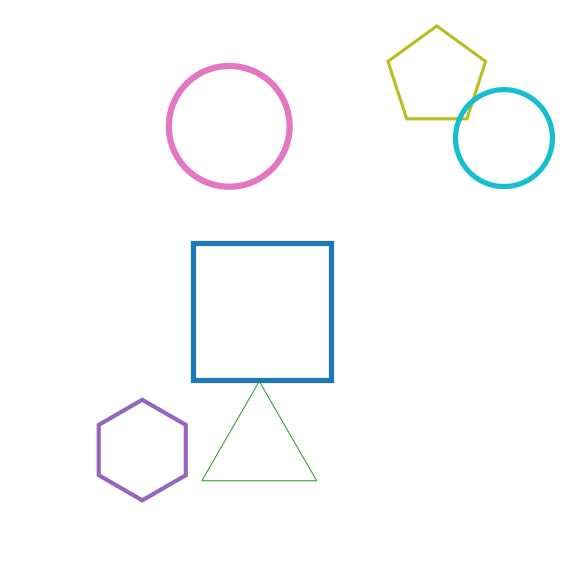[{"shape": "square", "thickness": 2.5, "radius": 0.59, "center": [0.454, 0.46]}, {"shape": "triangle", "thickness": 0.5, "radius": 0.57, "center": [0.449, 0.224]}, {"shape": "hexagon", "thickness": 2, "radius": 0.44, "center": [0.246, 0.22]}, {"shape": "circle", "thickness": 3, "radius": 0.52, "center": [0.397, 0.78]}, {"shape": "pentagon", "thickness": 1.5, "radius": 0.44, "center": [0.756, 0.865]}, {"shape": "circle", "thickness": 2.5, "radius": 0.42, "center": [0.873, 0.76]}]